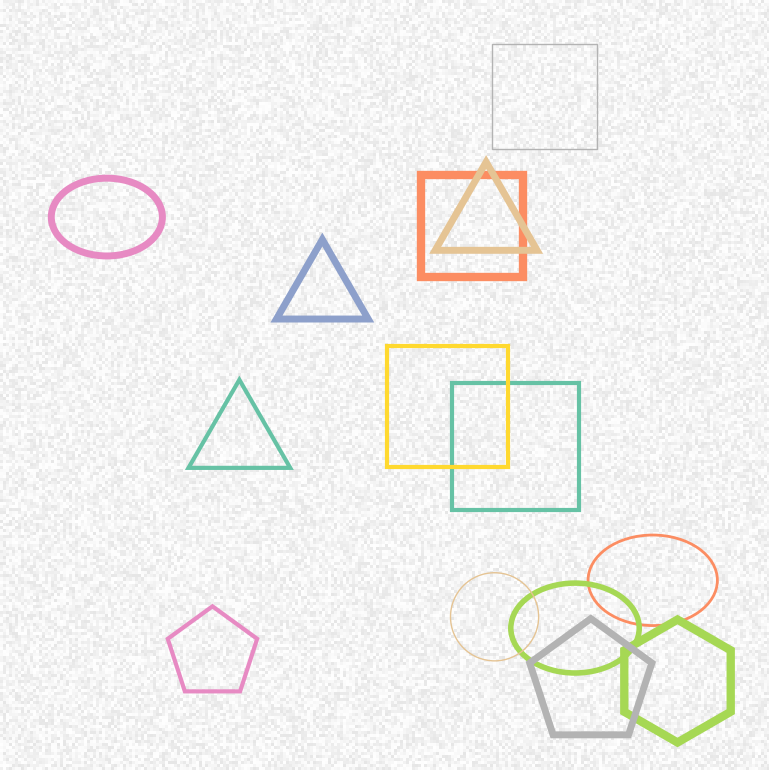[{"shape": "triangle", "thickness": 1.5, "radius": 0.38, "center": [0.311, 0.431]}, {"shape": "square", "thickness": 1.5, "radius": 0.41, "center": [0.669, 0.42]}, {"shape": "oval", "thickness": 1, "radius": 0.42, "center": [0.848, 0.246]}, {"shape": "square", "thickness": 3, "radius": 0.33, "center": [0.613, 0.706]}, {"shape": "triangle", "thickness": 2.5, "radius": 0.34, "center": [0.419, 0.62]}, {"shape": "oval", "thickness": 2.5, "radius": 0.36, "center": [0.139, 0.718]}, {"shape": "pentagon", "thickness": 1.5, "radius": 0.31, "center": [0.276, 0.152]}, {"shape": "oval", "thickness": 2, "radius": 0.42, "center": [0.747, 0.184]}, {"shape": "hexagon", "thickness": 3, "radius": 0.4, "center": [0.88, 0.116]}, {"shape": "square", "thickness": 1.5, "radius": 0.39, "center": [0.581, 0.472]}, {"shape": "triangle", "thickness": 2.5, "radius": 0.38, "center": [0.631, 0.713]}, {"shape": "circle", "thickness": 0.5, "radius": 0.29, "center": [0.642, 0.199]}, {"shape": "square", "thickness": 0.5, "radius": 0.34, "center": [0.707, 0.875]}, {"shape": "pentagon", "thickness": 2.5, "radius": 0.42, "center": [0.767, 0.113]}]